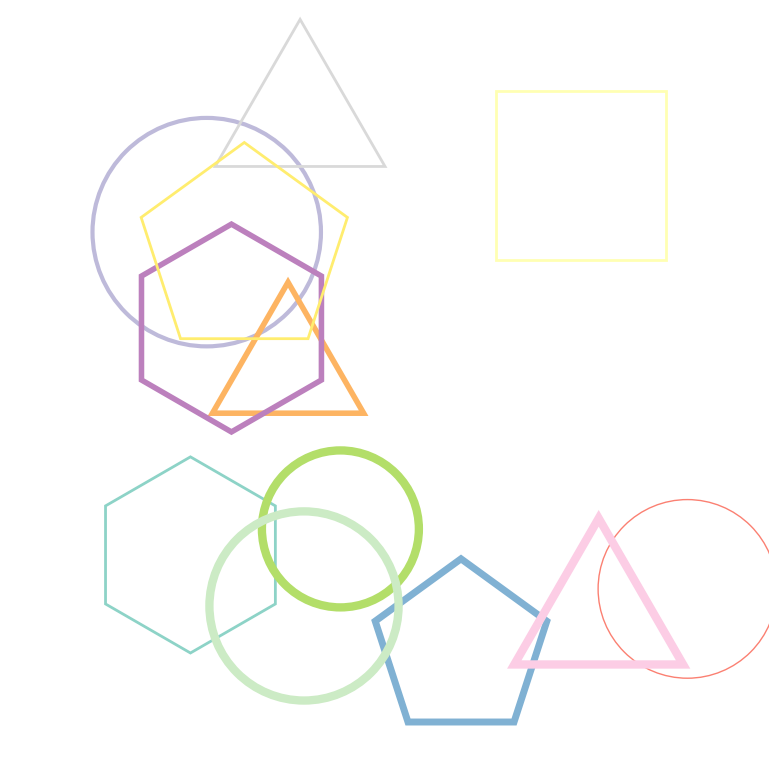[{"shape": "hexagon", "thickness": 1, "radius": 0.64, "center": [0.247, 0.279]}, {"shape": "square", "thickness": 1, "radius": 0.55, "center": [0.755, 0.772]}, {"shape": "circle", "thickness": 1.5, "radius": 0.74, "center": [0.268, 0.699]}, {"shape": "circle", "thickness": 0.5, "radius": 0.58, "center": [0.893, 0.235]}, {"shape": "pentagon", "thickness": 2.5, "radius": 0.59, "center": [0.599, 0.157]}, {"shape": "triangle", "thickness": 2, "radius": 0.57, "center": [0.374, 0.52]}, {"shape": "circle", "thickness": 3, "radius": 0.51, "center": [0.442, 0.313]}, {"shape": "triangle", "thickness": 3, "radius": 0.63, "center": [0.778, 0.2]}, {"shape": "triangle", "thickness": 1, "radius": 0.64, "center": [0.39, 0.847]}, {"shape": "hexagon", "thickness": 2, "radius": 0.67, "center": [0.301, 0.574]}, {"shape": "circle", "thickness": 3, "radius": 0.61, "center": [0.395, 0.213]}, {"shape": "pentagon", "thickness": 1, "radius": 0.7, "center": [0.317, 0.674]}]